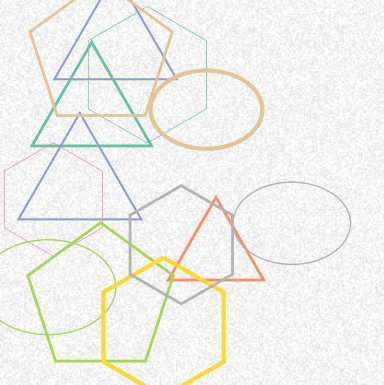[{"shape": "triangle", "thickness": 2, "radius": 0.9, "center": [0.238, 0.711]}, {"shape": "hexagon", "thickness": 0.5, "radius": 0.89, "center": [0.383, 0.806]}, {"shape": "triangle", "thickness": 2, "radius": 0.71, "center": [0.561, 0.344]}, {"shape": "triangle", "thickness": 1.5, "radius": 0.92, "center": [0.3, 0.886]}, {"shape": "triangle", "thickness": 1.5, "radius": 0.92, "center": [0.207, 0.522]}, {"shape": "hexagon", "thickness": 0.5, "radius": 0.74, "center": [0.138, 0.482]}, {"shape": "pentagon", "thickness": 2, "radius": 0.99, "center": [0.261, 0.223]}, {"shape": "oval", "thickness": 1, "radius": 0.88, "center": [0.125, 0.254]}, {"shape": "hexagon", "thickness": 3, "radius": 0.9, "center": [0.425, 0.15]}, {"shape": "pentagon", "thickness": 2, "radius": 0.97, "center": [0.263, 0.857]}, {"shape": "oval", "thickness": 3, "radius": 0.73, "center": [0.536, 0.715]}, {"shape": "hexagon", "thickness": 2, "radius": 0.77, "center": [0.471, 0.364]}, {"shape": "oval", "thickness": 1, "radius": 0.76, "center": [0.758, 0.42]}]